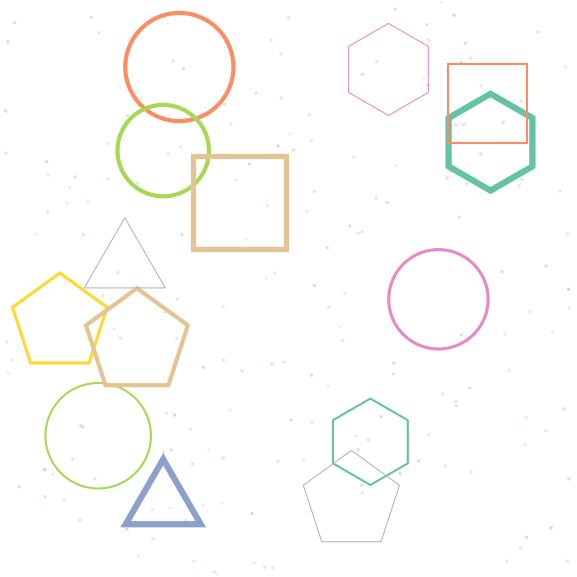[{"shape": "hexagon", "thickness": 3, "radius": 0.42, "center": [0.849, 0.753]}, {"shape": "hexagon", "thickness": 1, "radius": 0.37, "center": [0.641, 0.234]}, {"shape": "circle", "thickness": 2, "radius": 0.47, "center": [0.311, 0.883]}, {"shape": "square", "thickness": 1, "radius": 0.34, "center": [0.845, 0.82]}, {"shape": "triangle", "thickness": 3, "radius": 0.38, "center": [0.283, 0.129]}, {"shape": "circle", "thickness": 1.5, "radius": 0.43, "center": [0.759, 0.481]}, {"shape": "hexagon", "thickness": 0.5, "radius": 0.4, "center": [0.673, 0.879]}, {"shape": "circle", "thickness": 2, "radius": 0.4, "center": [0.283, 0.738]}, {"shape": "circle", "thickness": 1, "radius": 0.46, "center": [0.17, 0.245]}, {"shape": "pentagon", "thickness": 1.5, "radius": 0.43, "center": [0.104, 0.44]}, {"shape": "pentagon", "thickness": 2, "radius": 0.46, "center": [0.237, 0.407]}, {"shape": "square", "thickness": 2.5, "radius": 0.4, "center": [0.415, 0.648]}, {"shape": "triangle", "thickness": 0.5, "radius": 0.41, "center": [0.216, 0.541]}, {"shape": "pentagon", "thickness": 0.5, "radius": 0.44, "center": [0.608, 0.132]}]